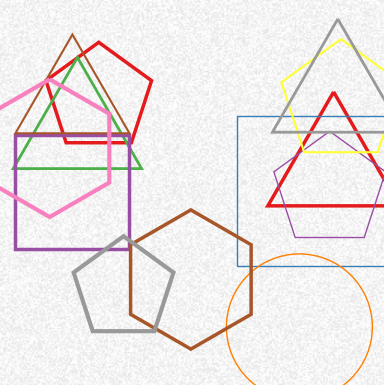[{"shape": "pentagon", "thickness": 2.5, "radius": 0.72, "center": [0.257, 0.746]}, {"shape": "triangle", "thickness": 2.5, "radius": 0.99, "center": [0.867, 0.564]}, {"shape": "square", "thickness": 1, "radius": 0.98, "center": [0.81, 0.505]}, {"shape": "triangle", "thickness": 2, "radius": 0.96, "center": [0.201, 0.658]}, {"shape": "pentagon", "thickness": 1, "radius": 0.76, "center": [0.856, 0.507]}, {"shape": "square", "thickness": 2.5, "radius": 0.74, "center": [0.187, 0.502]}, {"shape": "circle", "thickness": 1, "radius": 0.95, "center": [0.778, 0.151]}, {"shape": "pentagon", "thickness": 1.5, "radius": 0.81, "center": [0.886, 0.736]}, {"shape": "triangle", "thickness": 1.5, "radius": 0.86, "center": [0.188, 0.739]}, {"shape": "hexagon", "thickness": 2.5, "radius": 0.9, "center": [0.496, 0.274]}, {"shape": "hexagon", "thickness": 3, "radius": 0.89, "center": [0.129, 0.615]}, {"shape": "pentagon", "thickness": 3, "radius": 0.68, "center": [0.321, 0.25]}, {"shape": "triangle", "thickness": 2, "radius": 0.98, "center": [0.877, 0.755]}]